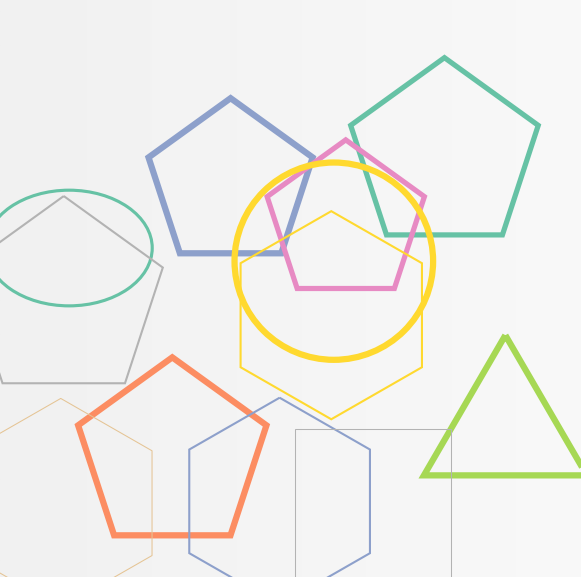[{"shape": "oval", "thickness": 1.5, "radius": 0.72, "center": [0.119, 0.57]}, {"shape": "pentagon", "thickness": 2.5, "radius": 0.85, "center": [0.765, 0.73]}, {"shape": "pentagon", "thickness": 3, "radius": 0.85, "center": [0.296, 0.21]}, {"shape": "pentagon", "thickness": 3, "radius": 0.74, "center": [0.397, 0.681]}, {"shape": "hexagon", "thickness": 1, "radius": 0.9, "center": [0.481, 0.131]}, {"shape": "pentagon", "thickness": 2.5, "radius": 0.71, "center": [0.595, 0.615]}, {"shape": "triangle", "thickness": 3, "radius": 0.81, "center": [0.869, 0.257]}, {"shape": "hexagon", "thickness": 1, "radius": 0.9, "center": [0.57, 0.453]}, {"shape": "circle", "thickness": 3, "radius": 0.85, "center": [0.574, 0.547]}, {"shape": "hexagon", "thickness": 0.5, "radius": 0.91, "center": [0.105, 0.128]}, {"shape": "pentagon", "thickness": 1, "radius": 0.9, "center": [0.11, 0.48]}, {"shape": "square", "thickness": 0.5, "radius": 0.67, "center": [0.641, 0.122]}]